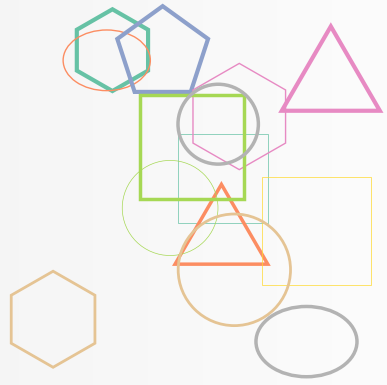[{"shape": "hexagon", "thickness": 3, "radius": 0.53, "center": [0.29, 0.87]}, {"shape": "square", "thickness": 0.5, "radius": 0.58, "center": [0.575, 0.536]}, {"shape": "triangle", "thickness": 2.5, "radius": 0.69, "center": [0.571, 0.383]}, {"shape": "oval", "thickness": 1, "radius": 0.56, "center": [0.275, 0.843]}, {"shape": "pentagon", "thickness": 3, "radius": 0.62, "center": [0.42, 0.861]}, {"shape": "triangle", "thickness": 3, "radius": 0.73, "center": [0.854, 0.785]}, {"shape": "hexagon", "thickness": 1, "radius": 0.69, "center": [0.617, 0.697]}, {"shape": "square", "thickness": 2.5, "radius": 0.67, "center": [0.496, 0.618]}, {"shape": "circle", "thickness": 0.5, "radius": 0.62, "center": [0.439, 0.46]}, {"shape": "square", "thickness": 0.5, "radius": 0.7, "center": [0.816, 0.4]}, {"shape": "hexagon", "thickness": 2, "radius": 0.62, "center": [0.137, 0.171]}, {"shape": "circle", "thickness": 2, "radius": 0.72, "center": [0.605, 0.299]}, {"shape": "circle", "thickness": 2.5, "radius": 0.52, "center": [0.563, 0.677]}, {"shape": "oval", "thickness": 2.5, "radius": 0.65, "center": [0.791, 0.113]}]